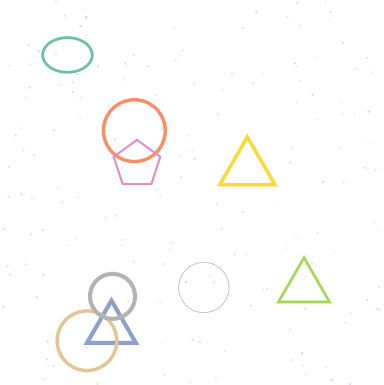[{"shape": "oval", "thickness": 2, "radius": 0.32, "center": [0.175, 0.857]}, {"shape": "circle", "thickness": 2.5, "radius": 0.4, "center": [0.349, 0.661]}, {"shape": "triangle", "thickness": 3, "radius": 0.37, "center": [0.289, 0.146]}, {"shape": "pentagon", "thickness": 1.5, "radius": 0.32, "center": [0.356, 0.573]}, {"shape": "triangle", "thickness": 2, "radius": 0.38, "center": [0.79, 0.254]}, {"shape": "triangle", "thickness": 2.5, "radius": 0.41, "center": [0.642, 0.562]}, {"shape": "circle", "thickness": 2.5, "radius": 0.39, "center": [0.226, 0.115]}, {"shape": "circle", "thickness": 3, "radius": 0.29, "center": [0.292, 0.23]}, {"shape": "circle", "thickness": 0.5, "radius": 0.33, "center": [0.529, 0.253]}]